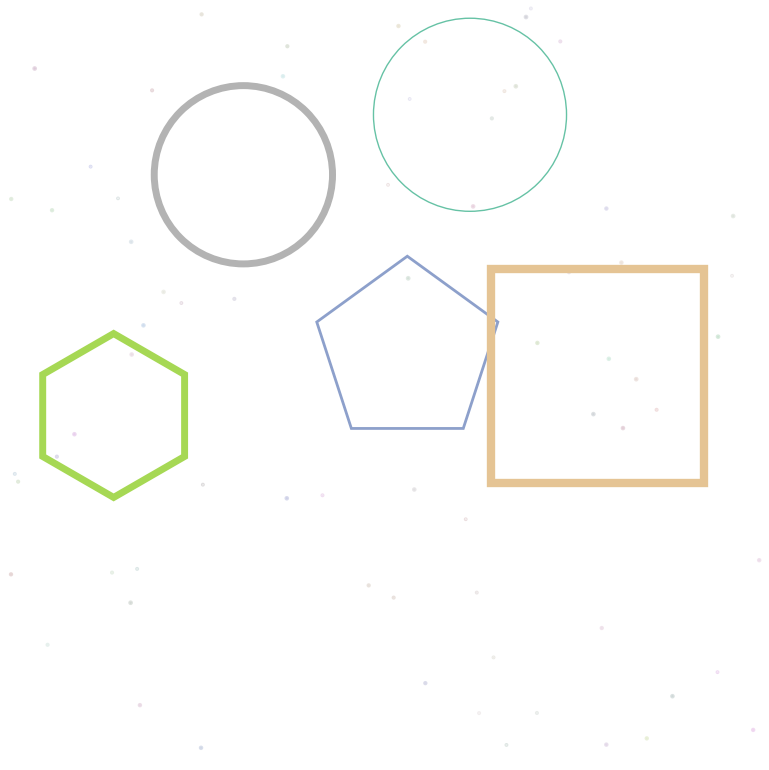[{"shape": "circle", "thickness": 0.5, "radius": 0.63, "center": [0.61, 0.851]}, {"shape": "pentagon", "thickness": 1, "radius": 0.62, "center": [0.529, 0.544]}, {"shape": "hexagon", "thickness": 2.5, "radius": 0.53, "center": [0.148, 0.46]}, {"shape": "square", "thickness": 3, "radius": 0.69, "center": [0.776, 0.512]}, {"shape": "circle", "thickness": 2.5, "radius": 0.58, "center": [0.316, 0.773]}]